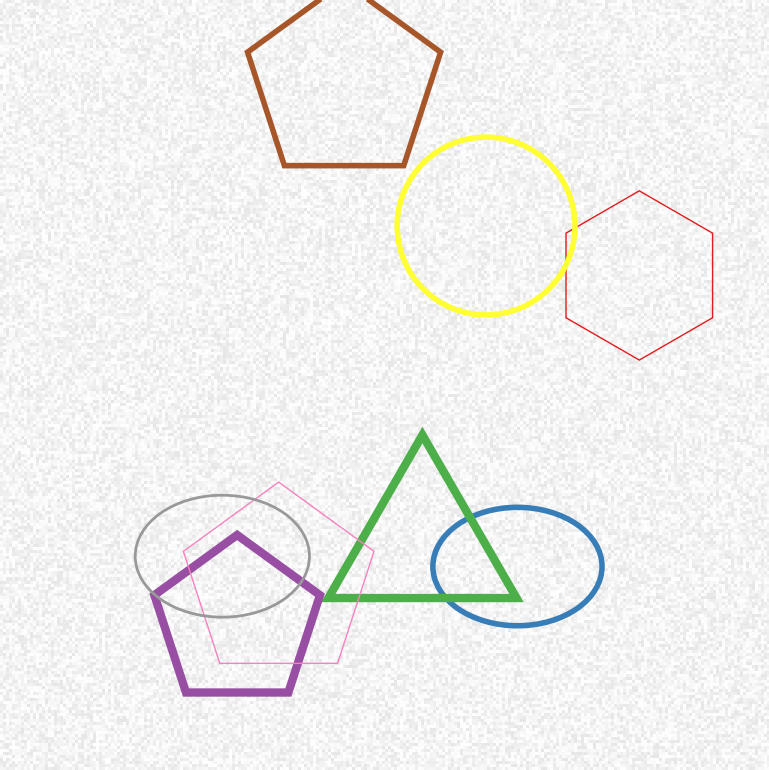[{"shape": "hexagon", "thickness": 0.5, "radius": 0.55, "center": [0.83, 0.642]}, {"shape": "oval", "thickness": 2, "radius": 0.55, "center": [0.672, 0.264]}, {"shape": "triangle", "thickness": 3, "radius": 0.71, "center": [0.549, 0.294]}, {"shape": "pentagon", "thickness": 3, "radius": 0.57, "center": [0.308, 0.192]}, {"shape": "circle", "thickness": 2, "radius": 0.58, "center": [0.631, 0.706]}, {"shape": "pentagon", "thickness": 2, "radius": 0.66, "center": [0.447, 0.892]}, {"shape": "pentagon", "thickness": 0.5, "radius": 0.65, "center": [0.362, 0.244]}, {"shape": "oval", "thickness": 1, "radius": 0.57, "center": [0.289, 0.278]}]